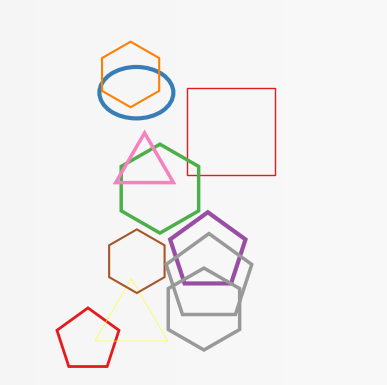[{"shape": "pentagon", "thickness": 2, "radius": 0.42, "center": [0.227, 0.116]}, {"shape": "square", "thickness": 1, "radius": 0.57, "center": [0.596, 0.659]}, {"shape": "oval", "thickness": 3, "radius": 0.48, "center": [0.352, 0.759]}, {"shape": "hexagon", "thickness": 2.5, "radius": 0.58, "center": [0.413, 0.51]}, {"shape": "pentagon", "thickness": 3, "radius": 0.51, "center": [0.536, 0.346]}, {"shape": "hexagon", "thickness": 1.5, "radius": 0.43, "center": [0.337, 0.807]}, {"shape": "triangle", "thickness": 0.5, "radius": 0.54, "center": [0.339, 0.168]}, {"shape": "hexagon", "thickness": 1.5, "radius": 0.41, "center": [0.353, 0.322]}, {"shape": "triangle", "thickness": 2.5, "radius": 0.43, "center": [0.373, 0.569]}, {"shape": "pentagon", "thickness": 2.5, "radius": 0.58, "center": [0.539, 0.277]}, {"shape": "hexagon", "thickness": 2.5, "radius": 0.53, "center": [0.526, 0.197]}]